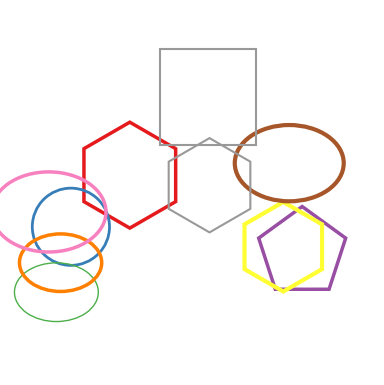[{"shape": "hexagon", "thickness": 2.5, "radius": 0.69, "center": [0.337, 0.545]}, {"shape": "circle", "thickness": 2, "radius": 0.5, "center": [0.184, 0.411]}, {"shape": "oval", "thickness": 1, "radius": 0.54, "center": [0.146, 0.241]}, {"shape": "pentagon", "thickness": 2.5, "radius": 0.59, "center": [0.785, 0.345]}, {"shape": "oval", "thickness": 2.5, "radius": 0.53, "center": [0.157, 0.318]}, {"shape": "hexagon", "thickness": 3, "radius": 0.58, "center": [0.736, 0.359]}, {"shape": "oval", "thickness": 3, "radius": 0.71, "center": [0.751, 0.576]}, {"shape": "oval", "thickness": 2.5, "radius": 0.74, "center": [0.127, 0.45]}, {"shape": "square", "thickness": 1.5, "radius": 0.62, "center": [0.541, 0.747]}, {"shape": "hexagon", "thickness": 1.5, "radius": 0.61, "center": [0.544, 0.519]}]